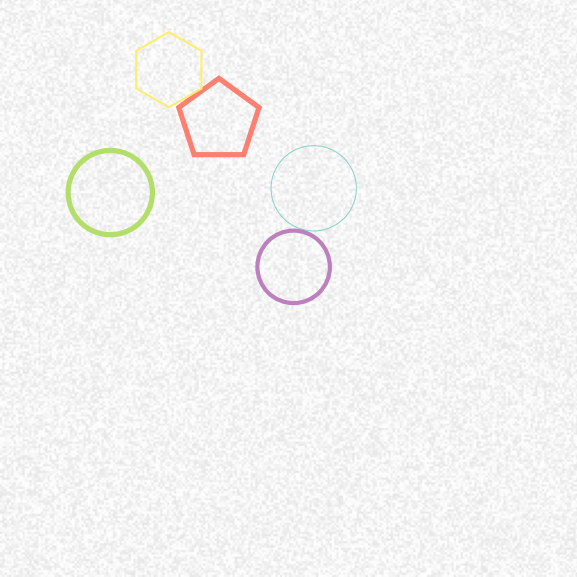[{"shape": "circle", "thickness": 0.5, "radius": 0.37, "center": [0.543, 0.673]}, {"shape": "pentagon", "thickness": 2.5, "radius": 0.37, "center": [0.379, 0.79]}, {"shape": "circle", "thickness": 2.5, "radius": 0.36, "center": [0.191, 0.666]}, {"shape": "circle", "thickness": 2, "radius": 0.31, "center": [0.508, 0.537]}, {"shape": "hexagon", "thickness": 1, "radius": 0.33, "center": [0.292, 0.879]}]